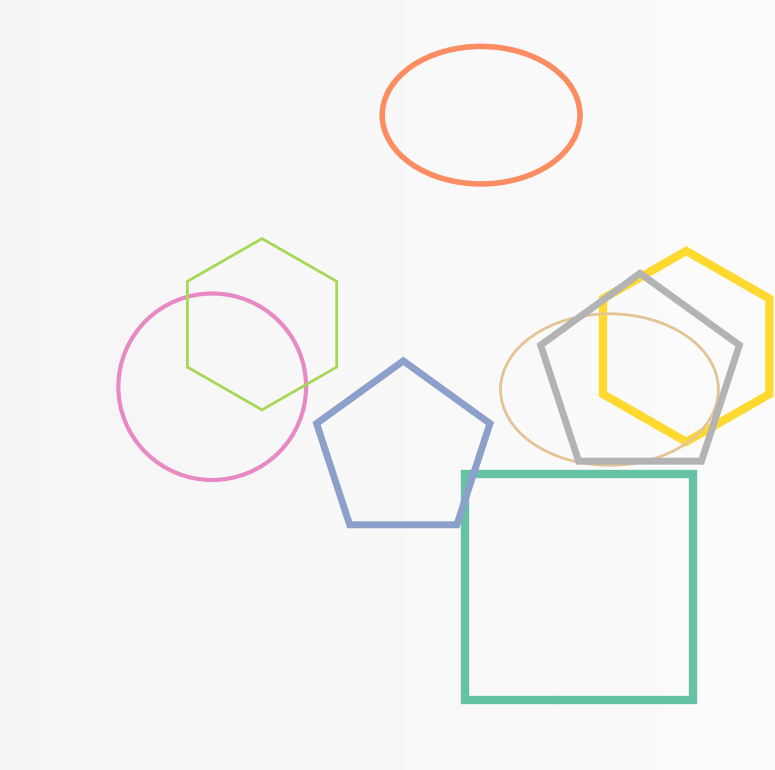[{"shape": "square", "thickness": 3, "radius": 0.73, "center": [0.747, 0.238]}, {"shape": "oval", "thickness": 2, "radius": 0.64, "center": [0.621, 0.85]}, {"shape": "pentagon", "thickness": 2.5, "radius": 0.59, "center": [0.52, 0.414]}, {"shape": "circle", "thickness": 1.5, "radius": 0.61, "center": [0.274, 0.498]}, {"shape": "hexagon", "thickness": 1, "radius": 0.56, "center": [0.338, 0.579]}, {"shape": "hexagon", "thickness": 3, "radius": 0.62, "center": [0.885, 0.55]}, {"shape": "oval", "thickness": 1, "radius": 0.7, "center": [0.786, 0.494]}, {"shape": "pentagon", "thickness": 2.5, "radius": 0.67, "center": [0.826, 0.51]}]